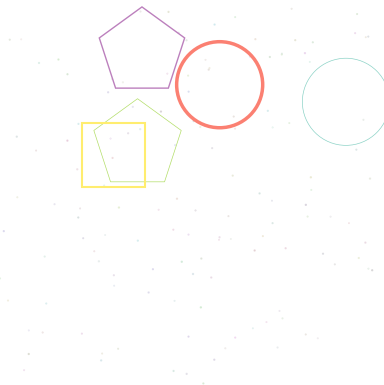[{"shape": "circle", "thickness": 0.5, "radius": 0.57, "center": [0.898, 0.736]}, {"shape": "circle", "thickness": 2.5, "radius": 0.56, "center": [0.571, 0.78]}, {"shape": "pentagon", "thickness": 0.5, "radius": 0.6, "center": [0.357, 0.624]}, {"shape": "pentagon", "thickness": 1, "radius": 0.58, "center": [0.369, 0.865]}, {"shape": "square", "thickness": 1.5, "radius": 0.41, "center": [0.295, 0.597]}]